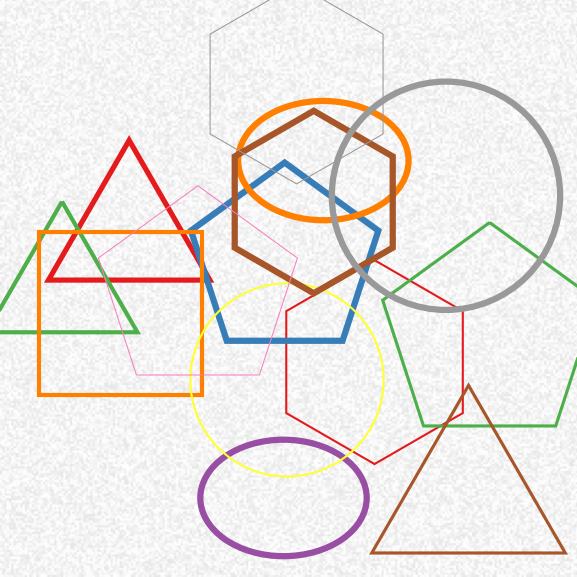[{"shape": "triangle", "thickness": 2.5, "radius": 0.81, "center": [0.224, 0.595]}, {"shape": "hexagon", "thickness": 1, "radius": 0.88, "center": [0.649, 0.372]}, {"shape": "pentagon", "thickness": 3, "radius": 0.85, "center": [0.493, 0.547]}, {"shape": "pentagon", "thickness": 1.5, "radius": 0.97, "center": [0.848, 0.419]}, {"shape": "triangle", "thickness": 2, "radius": 0.75, "center": [0.107, 0.499]}, {"shape": "oval", "thickness": 3, "radius": 0.72, "center": [0.491, 0.137]}, {"shape": "square", "thickness": 2, "radius": 0.71, "center": [0.209, 0.457]}, {"shape": "oval", "thickness": 3, "radius": 0.74, "center": [0.56, 0.721]}, {"shape": "circle", "thickness": 1, "radius": 0.84, "center": [0.497, 0.341]}, {"shape": "triangle", "thickness": 1.5, "radius": 0.97, "center": [0.811, 0.138]}, {"shape": "hexagon", "thickness": 3, "radius": 0.79, "center": [0.543, 0.649]}, {"shape": "pentagon", "thickness": 0.5, "radius": 0.91, "center": [0.343, 0.496]}, {"shape": "hexagon", "thickness": 0.5, "radius": 0.86, "center": [0.514, 0.854]}, {"shape": "circle", "thickness": 3, "radius": 0.99, "center": [0.772, 0.66]}]